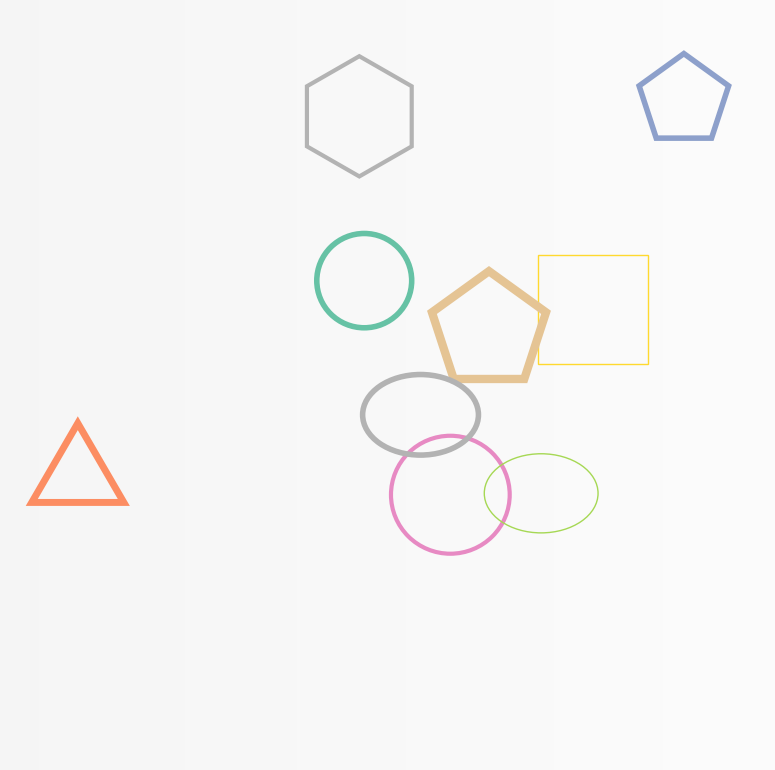[{"shape": "circle", "thickness": 2, "radius": 0.31, "center": [0.47, 0.636]}, {"shape": "triangle", "thickness": 2.5, "radius": 0.34, "center": [0.1, 0.382]}, {"shape": "pentagon", "thickness": 2, "radius": 0.3, "center": [0.882, 0.87]}, {"shape": "circle", "thickness": 1.5, "radius": 0.38, "center": [0.581, 0.357]}, {"shape": "oval", "thickness": 0.5, "radius": 0.37, "center": [0.698, 0.359]}, {"shape": "square", "thickness": 0.5, "radius": 0.35, "center": [0.765, 0.598]}, {"shape": "pentagon", "thickness": 3, "radius": 0.39, "center": [0.631, 0.57]}, {"shape": "hexagon", "thickness": 1.5, "radius": 0.39, "center": [0.464, 0.849]}, {"shape": "oval", "thickness": 2, "radius": 0.37, "center": [0.543, 0.461]}]